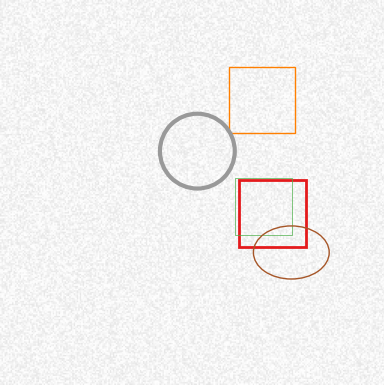[{"shape": "square", "thickness": 2, "radius": 0.43, "center": [0.707, 0.446]}, {"shape": "square", "thickness": 0.5, "radius": 0.37, "center": [0.684, 0.463]}, {"shape": "square", "thickness": 1, "radius": 0.43, "center": [0.68, 0.74]}, {"shape": "oval", "thickness": 1, "radius": 0.49, "center": [0.757, 0.344]}, {"shape": "circle", "thickness": 3, "radius": 0.49, "center": [0.513, 0.607]}]